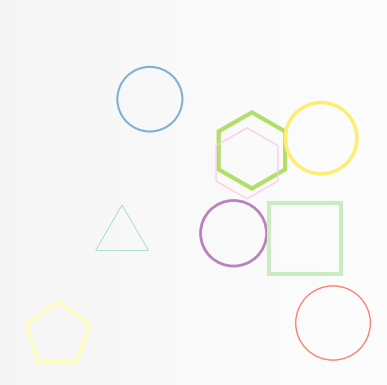[{"shape": "triangle", "thickness": 0.5, "radius": 0.39, "center": [0.315, 0.389]}, {"shape": "pentagon", "thickness": 2, "radius": 0.43, "center": [0.149, 0.13]}, {"shape": "circle", "thickness": 1, "radius": 0.48, "center": [0.859, 0.161]}, {"shape": "circle", "thickness": 1.5, "radius": 0.42, "center": [0.387, 0.742]}, {"shape": "hexagon", "thickness": 3, "radius": 0.49, "center": [0.65, 0.609]}, {"shape": "hexagon", "thickness": 1, "radius": 0.46, "center": [0.637, 0.576]}, {"shape": "circle", "thickness": 2, "radius": 0.43, "center": [0.603, 0.394]}, {"shape": "square", "thickness": 3, "radius": 0.46, "center": [0.787, 0.38]}, {"shape": "circle", "thickness": 2.5, "radius": 0.46, "center": [0.829, 0.641]}]